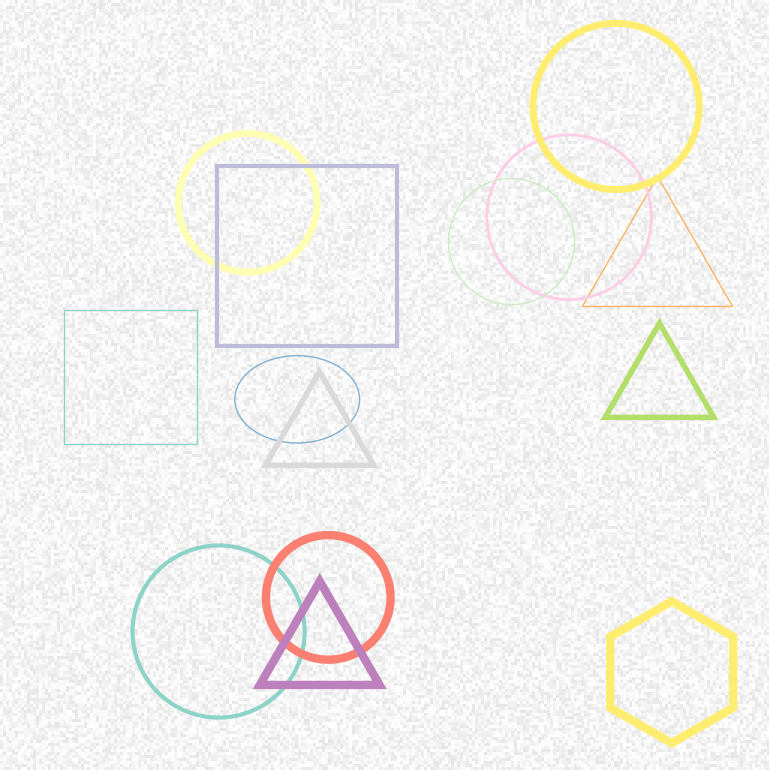[{"shape": "square", "thickness": 0.5, "radius": 0.43, "center": [0.169, 0.51]}, {"shape": "circle", "thickness": 1.5, "radius": 0.56, "center": [0.284, 0.18]}, {"shape": "circle", "thickness": 2.5, "radius": 0.45, "center": [0.322, 0.737]}, {"shape": "square", "thickness": 1.5, "radius": 0.58, "center": [0.399, 0.668]}, {"shape": "circle", "thickness": 3, "radius": 0.4, "center": [0.426, 0.224]}, {"shape": "oval", "thickness": 0.5, "radius": 0.41, "center": [0.386, 0.481]}, {"shape": "triangle", "thickness": 0.5, "radius": 0.56, "center": [0.854, 0.658]}, {"shape": "triangle", "thickness": 2, "radius": 0.41, "center": [0.856, 0.499]}, {"shape": "circle", "thickness": 1, "radius": 0.53, "center": [0.739, 0.718]}, {"shape": "triangle", "thickness": 2, "radius": 0.41, "center": [0.415, 0.436]}, {"shape": "triangle", "thickness": 3, "radius": 0.45, "center": [0.415, 0.155]}, {"shape": "circle", "thickness": 0.5, "radius": 0.41, "center": [0.664, 0.686]}, {"shape": "hexagon", "thickness": 3, "radius": 0.46, "center": [0.872, 0.127]}, {"shape": "circle", "thickness": 2.5, "radius": 0.54, "center": [0.8, 0.862]}]